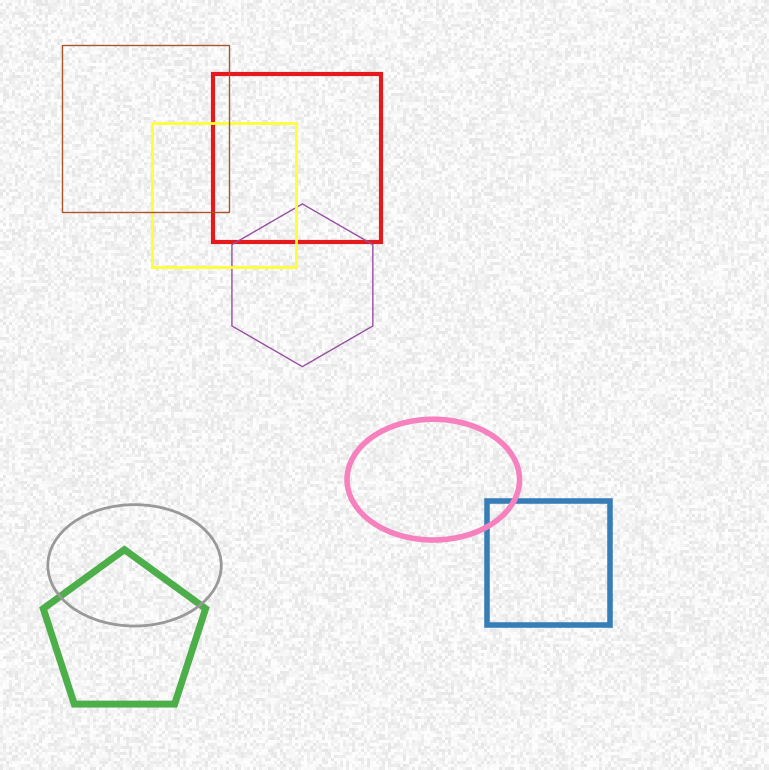[{"shape": "square", "thickness": 1.5, "radius": 0.55, "center": [0.385, 0.795]}, {"shape": "square", "thickness": 2, "radius": 0.4, "center": [0.712, 0.269]}, {"shape": "pentagon", "thickness": 2.5, "radius": 0.55, "center": [0.162, 0.175]}, {"shape": "hexagon", "thickness": 0.5, "radius": 0.53, "center": [0.393, 0.63]}, {"shape": "square", "thickness": 1, "radius": 0.47, "center": [0.291, 0.747]}, {"shape": "square", "thickness": 0.5, "radius": 0.54, "center": [0.189, 0.833]}, {"shape": "oval", "thickness": 2, "radius": 0.56, "center": [0.563, 0.377]}, {"shape": "oval", "thickness": 1, "radius": 0.56, "center": [0.175, 0.266]}]